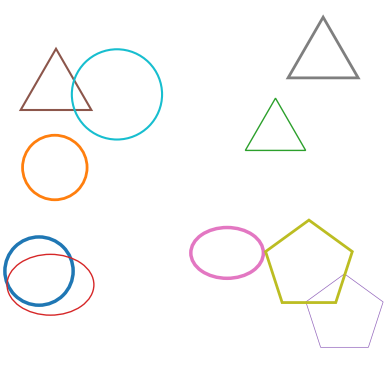[{"shape": "circle", "thickness": 2.5, "radius": 0.44, "center": [0.101, 0.296]}, {"shape": "circle", "thickness": 2, "radius": 0.42, "center": [0.142, 0.565]}, {"shape": "triangle", "thickness": 1, "radius": 0.45, "center": [0.716, 0.655]}, {"shape": "oval", "thickness": 1, "radius": 0.56, "center": [0.131, 0.26]}, {"shape": "pentagon", "thickness": 0.5, "radius": 0.53, "center": [0.895, 0.183]}, {"shape": "triangle", "thickness": 1.5, "radius": 0.53, "center": [0.145, 0.767]}, {"shape": "oval", "thickness": 2.5, "radius": 0.47, "center": [0.59, 0.343]}, {"shape": "triangle", "thickness": 2, "radius": 0.53, "center": [0.839, 0.85]}, {"shape": "pentagon", "thickness": 2, "radius": 0.59, "center": [0.802, 0.31]}, {"shape": "circle", "thickness": 1.5, "radius": 0.59, "center": [0.304, 0.755]}]